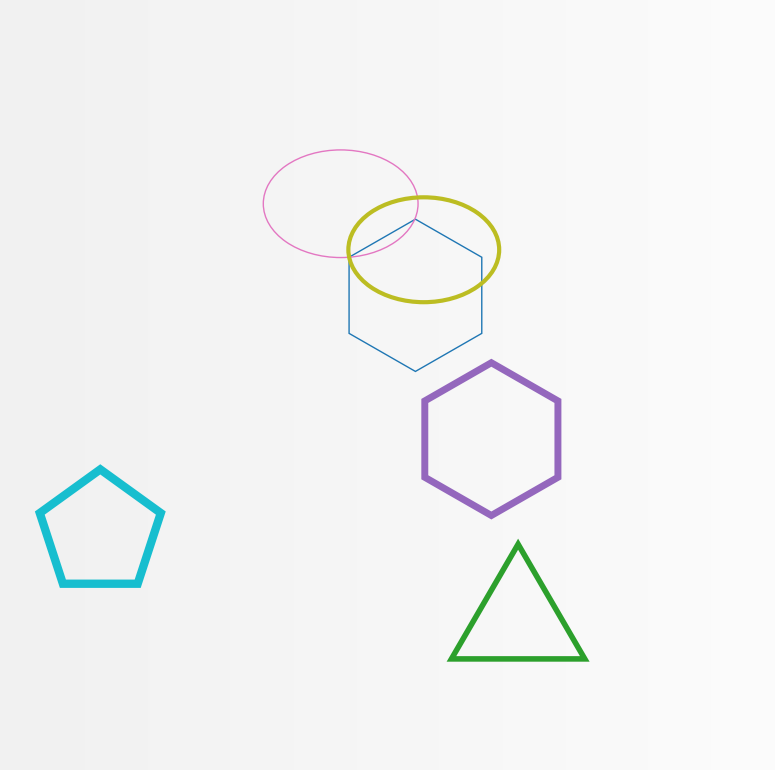[{"shape": "hexagon", "thickness": 0.5, "radius": 0.49, "center": [0.536, 0.616]}, {"shape": "triangle", "thickness": 2, "radius": 0.5, "center": [0.669, 0.194]}, {"shape": "hexagon", "thickness": 2.5, "radius": 0.5, "center": [0.634, 0.43]}, {"shape": "oval", "thickness": 0.5, "radius": 0.5, "center": [0.44, 0.735]}, {"shape": "oval", "thickness": 1.5, "radius": 0.49, "center": [0.547, 0.676]}, {"shape": "pentagon", "thickness": 3, "radius": 0.41, "center": [0.129, 0.308]}]